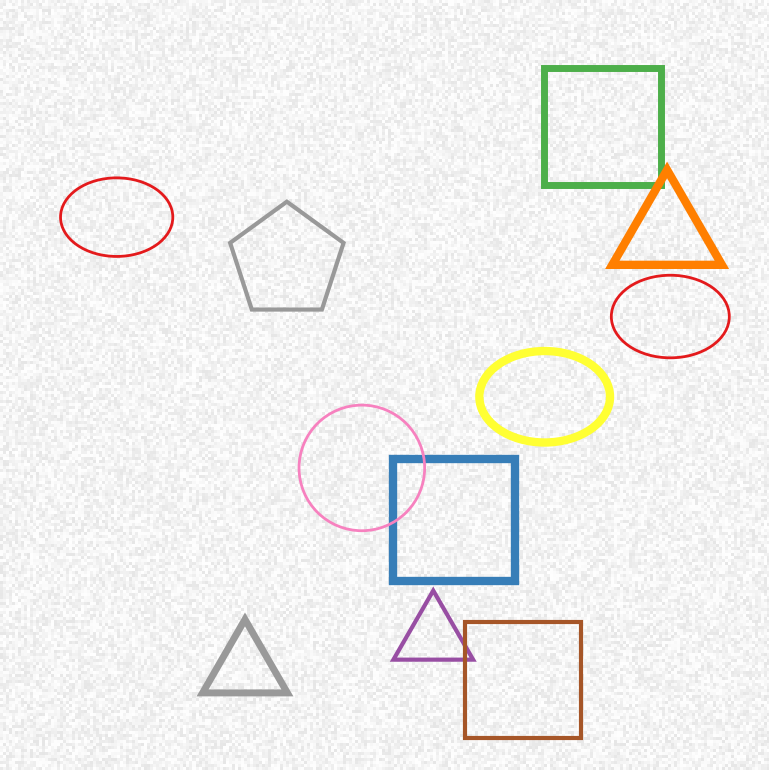[{"shape": "oval", "thickness": 1, "radius": 0.38, "center": [0.871, 0.589]}, {"shape": "oval", "thickness": 1, "radius": 0.36, "center": [0.152, 0.718]}, {"shape": "square", "thickness": 3, "radius": 0.39, "center": [0.59, 0.325]}, {"shape": "square", "thickness": 2.5, "radius": 0.38, "center": [0.783, 0.835]}, {"shape": "triangle", "thickness": 1.5, "radius": 0.3, "center": [0.563, 0.173]}, {"shape": "triangle", "thickness": 3, "radius": 0.41, "center": [0.866, 0.697]}, {"shape": "oval", "thickness": 3, "radius": 0.42, "center": [0.707, 0.485]}, {"shape": "square", "thickness": 1.5, "radius": 0.38, "center": [0.679, 0.117]}, {"shape": "circle", "thickness": 1, "radius": 0.41, "center": [0.47, 0.392]}, {"shape": "triangle", "thickness": 2.5, "radius": 0.32, "center": [0.318, 0.132]}, {"shape": "pentagon", "thickness": 1.5, "radius": 0.39, "center": [0.373, 0.661]}]